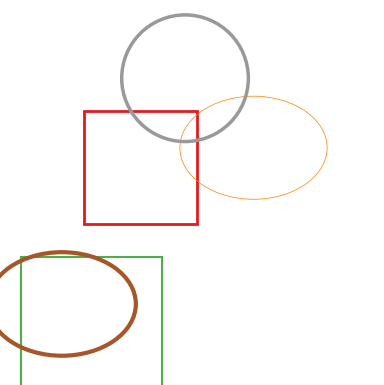[{"shape": "square", "thickness": 2, "radius": 0.74, "center": [0.366, 0.565]}, {"shape": "square", "thickness": 1.5, "radius": 0.92, "center": [0.238, 0.148]}, {"shape": "oval", "thickness": 0.5, "radius": 0.96, "center": [0.658, 0.616]}, {"shape": "oval", "thickness": 3, "radius": 0.96, "center": [0.161, 0.21]}, {"shape": "circle", "thickness": 2.5, "radius": 0.82, "center": [0.481, 0.797]}]